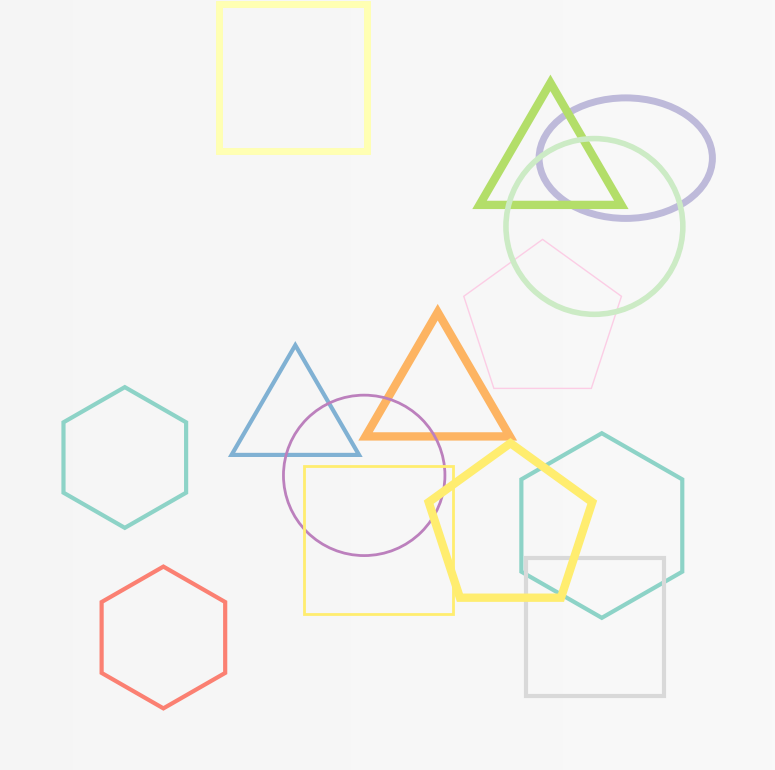[{"shape": "hexagon", "thickness": 1.5, "radius": 0.6, "center": [0.777, 0.317]}, {"shape": "hexagon", "thickness": 1.5, "radius": 0.46, "center": [0.161, 0.406]}, {"shape": "square", "thickness": 2.5, "radius": 0.48, "center": [0.378, 0.9]}, {"shape": "oval", "thickness": 2.5, "radius": 0.56, "center": [0.807, 0.795]}, {"shape": "hexagon", "thickness": 1.5, "radius": 0.46, "center": [0.211, 0.172]}, {"shape": "triangle", "thickness": 1.5, "radius": 0.47, "center": [0.381, 0.457]}, {"shape": "triangle", "thickness": 3, "radius": 0.54, "center": [0.565, 0.487]}, {"shape": "triangle", "thickness": 3, "radius": 0.53, "center": [0.71, 0.787]}, {"shape": "pentagon", "thickness": 0.5, "radius": 0.53, "center": [0.7, 0.582]}, {"shape": "square", "thickness": 1.5, "radius": 0.45, "center": [0.768, 0.186]}, {"shape": "circle", "thickness": 1, "radius": 0.52, "center": [0.47, 0.383]}, {"shape": "circle", "thickness": 2, "radius": 0.57, "center": [0.767, 0.706]}, {"shape": "square", "thickness": 1, "radius": 0.48, "center": [0.488, 0.299]}, {"shape": "pentagon", "thickness": 3, "radius": 0.55, "center": [0.659, 0.314]}]